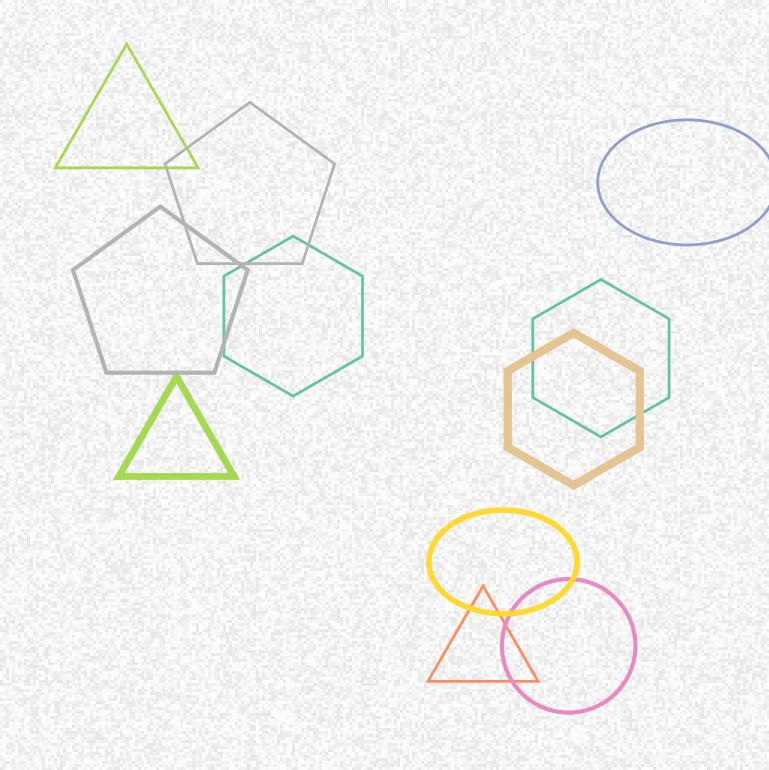[{"shape": "hexagon", "thickness": 1, "radius": 0.51, "center": [0.78, 0.535]}, {"shape": "hexagon", "thickness": 1, "radius": 0.52, "center": [0.381, 0.589]}, {"shape": "triangle", "thickness": 1, "radius": 0.41, "center": [0.627, 0.156]}, {"shape": "oval", "thickness": 1, "radius": 0.58, "center": [0.892, 0.763]}, {"shape": "circle", "thickness": 1.5, "radius": 0.43, "center": [0.739, 0.161]}, {"shape": "triangle", "thickness": 2.5, "radius": 0.43, "center": [0.229, 0.425]}, {"shape": "triangle", "thickness": 1, "radius": 0.54, "center": [0.165, 0.836]}, {"shape": "oval", "thickness": 2, "radius": 0.48, "center": [0.653, 0.27]}, {"shape": "hexagon", "thickness": 3, "radius": 0.5, "center": [0.745, 0.469]}, {"shape": "pentagon", "thickness": 1.5, "radius": 0.6, "center": [0.208, 0.612]}, {"shape": "pentagon", "thickness": 1, "radius": 0.58, "center": [0.324, 0.751]}]